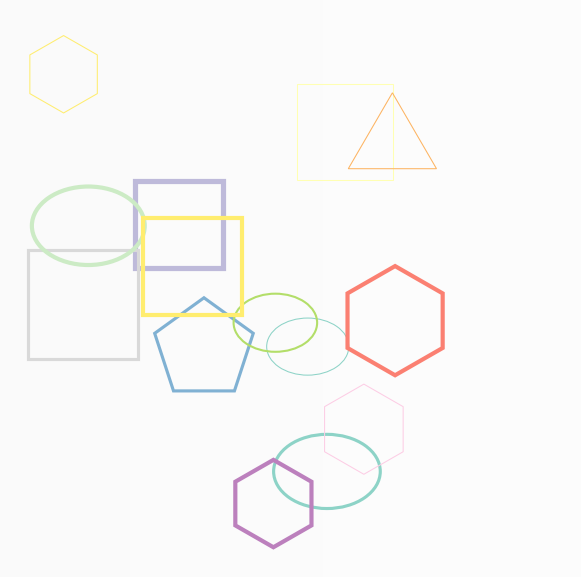[{"shape": "oval", "thickness": 1.5, "radius": 0.46, "center": [0.562, 0.183]}, {"shape": "oval", "thickness": 0.5, "radius": 0.35, "center": [0.529, 0.399]}, {"shape": "square", "thickness": 0.5, "radius": 0.41, "center": [0.594, 0.77]}, {"shape": "square", "thickness": 2.5, "radius": 0.38, "center": [0.308, 0.61]}, {"shape": "hexagon", "thickness": 2, "radius": 0.47, "center": [0.68, 0.444]}, {"shape": "pentagon", "thickness": 1.5, "radius": 0.45, "center": [0.351, 0.394]}, {"shape": "triangle", "thickness": 0.5, "radius": 0.44, "center": [0.675, 0.751]}, {"shape": "oval", "thickness": 1, "radius": 0.36, "center": [0.474, 0.44]}, {"shape": "hexagon", "thickness": 0.5, "radius": 0.39, "center": [0.626, 0.256]}, {"shape": "square", "thickness": 1.5, "radius": 0.47, "center": [0.142, 0.472]}, {"shape": "hexagon", "thickness": 2, "radius": 0.38, "center": [0.47, 0.127]}, {"shape": "oval", "thickness": 2, "radius": 0.49, "center": [0.152, 0.608]}, {"shape": "hexagon", "thickness": 0.5, "radius": 0.34, "center": [0.109, 0.871]}, {"shape": "square", "thickness": 2, "radius": 0.42, "center": [0.331, 0.538]}]